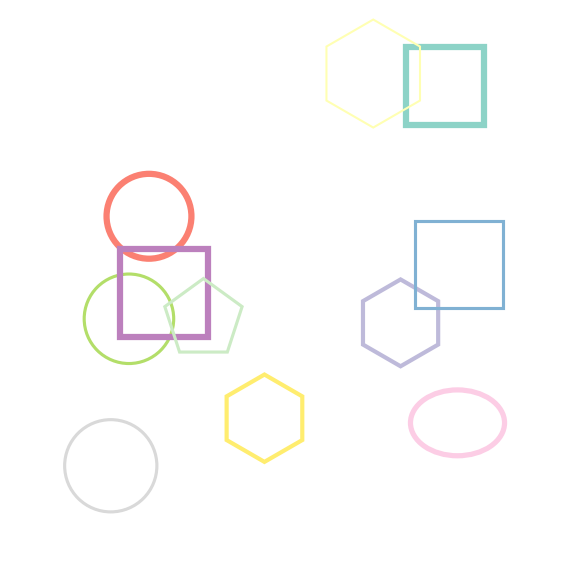[{"shape": "square", "thickness": 3, "radius": 0.34, "center": [0.771, 0.85]}, {"shape": "hexagon", "thickness": 1, "radius": 0.47, "center": [0.646, 0.872]}, {"shape": "hexagon", "thickness": 2, "radius": 0.38, "center": [0.694, 0.44]}, {"shape": "circle", "thickness": 3, "radius": 0.37, "center": [0.258, 0.625]}, {"shape": "square", "thickness": 1.5, "radius": 0.38, "center": [0.795, 0.541]}, {"shape": "circle", "thickness": 1.5, "radius": 0.39, "center": [0.223, 0.447]}, {"shape": "oval", "thickness": 2.5, "radius": 0.41, "center": [0.792, 0.267]}, {"shape": "circle", "thickness": 1.5, "radius": 0.4, "center": [0.192, 0.193]}, {"shape": "square", "thickness": 3, "radius": 0.38, "center": [0.284, 0.492]}, {"shape": "pentagon", "thickness": 1.5, "radius": 0.35, "center": [0.352, 0.446]}, {"shape": "hexagon", "thickness": 2, "radius": 0.38, "center": [0.458, 0.275]}]